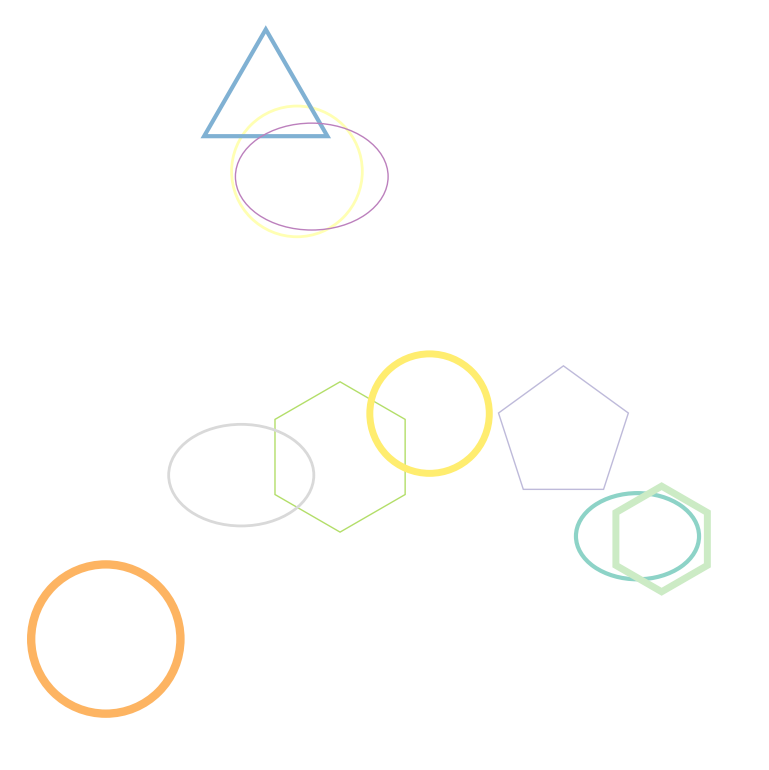[{"shape": "oval", "thickness": 1.5, "radius": 0.4, "center": [0.828, 0.304]}, {"shape": "circle", "thickness": 1, "radius": 0.42, "center": [0.386, 0.777]}, {"shape": "pentagon", "thickness": 0.5, "radius": 0.44, "center": [0.732, 0.436]}, {"shape": "triangle", "thickness": 1.5, "radius": 0.46, "center": [0.345, 0.869]}, {"shape": "circle", "thickness": 3, "radius": 0.48, "center": [0.137, 0.17]}, {"shape": "hexagon", "thickness": 0.5, "radius": 0.49, "center": [0.442, 0.407]}, {"shape": "oval", "thickness": 1, "radius": 0.47, "center": [0.313, 0.383]}, {"shape": "oval", "thickness": 0.5, "radius": 0.5, "center": [0.405, 0.771]}, {"shape": "hexagon", "thickness": 2.5, "radius": 0.34, "center": [0.859, 0.3]}, {"shape": "circle", "thickness": 2.5, "radius": 0.39, "center": [0.558, 0.463]}]